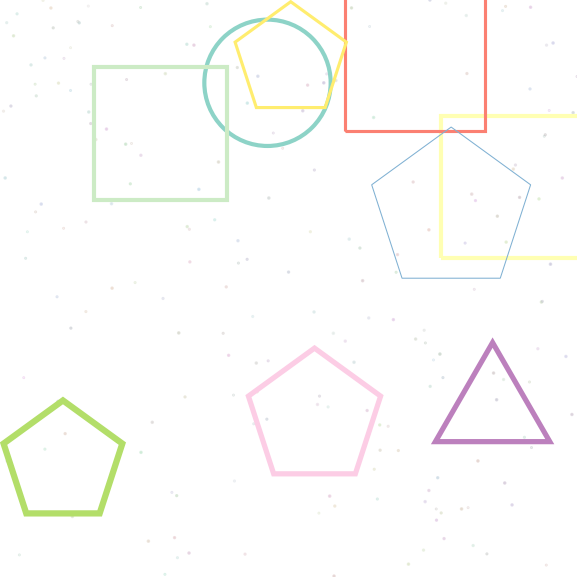[{"shape": "circle", "thickness": 2, "radius": 0.55, "center": [0.463, 0.856]}, {"shape": "square", "thickness": 2, "radius": 0.61, "center": [0.887, 0.676]}, {"shape": "square", "thickness": 1.5, "radius": 0.6, "center": [0.718, 0.894]}, {"shape": "pentagon", "thickness": 0.5, "radius": 0.72, "center": [0.781, 0.634]}, {"shape": "pentagon", "thickness": 3, "radius": 0.54, "center": [0.109, 0.198]}, {"shape": "pentagon", "thickness": 2.5, "radius": 0.6, "center": [0.545, 0.276]}, {"shape": "triangle", "thickness": 2.5, "radius": 0.57, "center": [0.853, 0.292]}, {"shape": "square", "thickness": 2, "radius": 0.57, "center": [0.278, 0.768]}, {"shape": "pentagon", "thickness": 1.5, "radius": 0.51, "center": [0.503, 0.895]}]